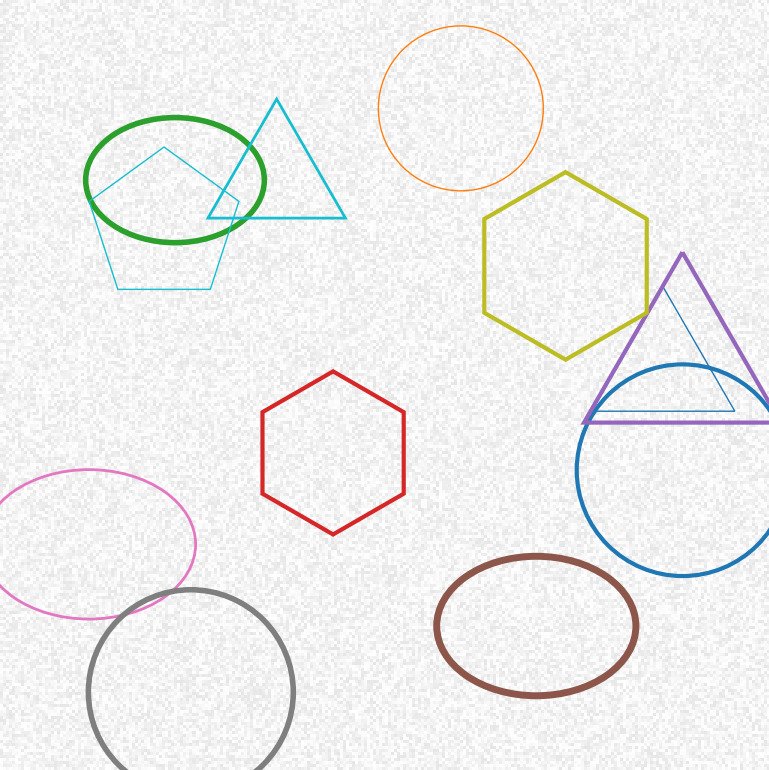[{"shape": "circle", "thickness": 1.5, "radius": 0.69, "center": [0.886, 0.389]}, {"shape": "triangle", "thickness": 0.5, "radius": 0.54, "center": [0.861, 0.52]}, {"shape": "circle", "thickness": 0.5, "radius": 0.54, "center": [0.598, 0.859]}, {"shape": "oval", "thickness": 2, "radius": 0.58, "center": [0.227, 0.766]}, {"shape": "hexagon", "thickness": 1.5, "radius": 0.53, "center": [0.433, 0.412]}, {"shape": "triangle", "thickness": 1.5, "radius": 0.74, "center": [0.886, 0.525]}, {"shape": "oval", "thickness": 2.5, "radius": 0.65, "center": [0.696, 0.187]}, {"shape": "oval", "thickness": 1, "radius": 0.69, "center": [0.115, 0.293]}, {"shape": "circle", "thickness": 2, "radius": 0.67, "center": [0.248, 0.101]}, {"shape": "hexagon", "thickness": 1.5, "radius": 0.61, "center": [0.734, 0.655]}, {"shape": "pentagon", "thickness": 0.5, "radius": 0.51, "center": [0.213, 0.707]}, {"shape": "triangle", "thickness": 1, "radius": 0.52, "center": [0.359, 0.768]}]